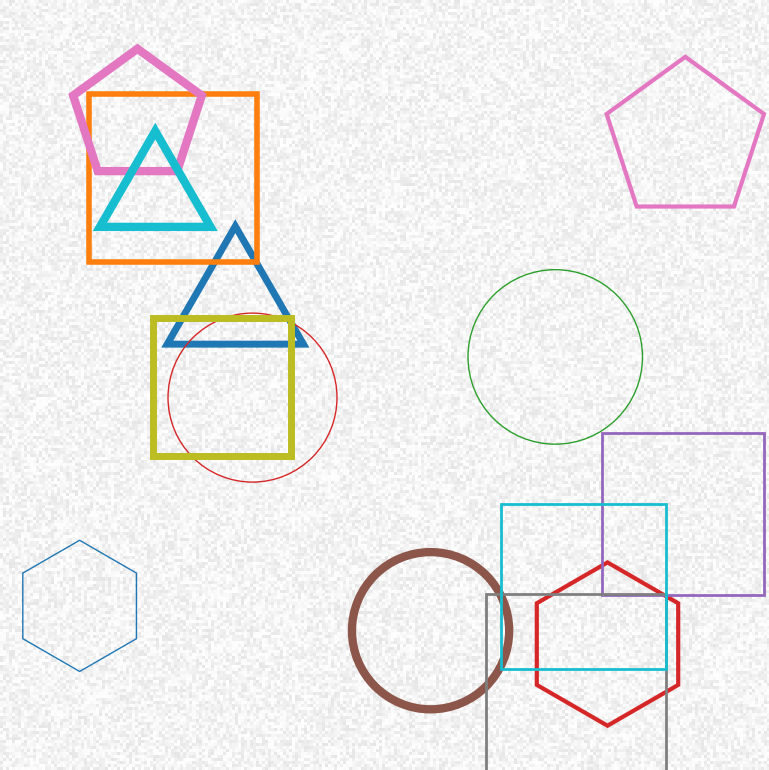[{"shape": "hexagon", "thickness": 0.5, "radius": 0.43, "center": [0.103, 0.213]}, {"shape": "triangle", "thickness": 2.5, "radius": 0.51, "center": [0.306, 0.604]}, {"shape": "square", "thickness": 2, "radius": 0.55, "center": [0.225, 0.769]}, {"shape": "circle", "thickness": 0.5, "radius": 0.57, "center": [0.721, 0.536]}, {"shape": "circle", "thickness": 0.5, "radius": 0.55, "center": [0.328, 0.484]}, {"shape": "hexagon", "thickness": 1.5, "radius": 0.53, "center": [0.789, 0.164]}, {"shape": "square", "thickness": 1, "radius": 0.53, "center": [0.886, 0.333]}, {"shape": "circle", "thickness": 3, "radius": 0.51, "center": [0.559, 0.181]}, {"shape": "pentagon", "thickness": 1.5, "radius": 0.54, "center": [0.89, 0.819]}, {"shape": "pentagon", "thickness": 3, "radius": 0.44, "center": [0.179, 0.849]}, {"shape": "square", "thickness": 1, "radius": 0.59, "center": [0.748, 0.112]}, {"shape": "square", "thickness": 2.5, "radius": 0.45, "center": [0.288, 0.497]}, {"shape": "square", "thickness": 1, "radius": 0.54, "center": [0.758, 0.238]}, {"shape": "triangle", "thickness": 3, "radius": 0.41, "center": [0.202, 0.747]}]